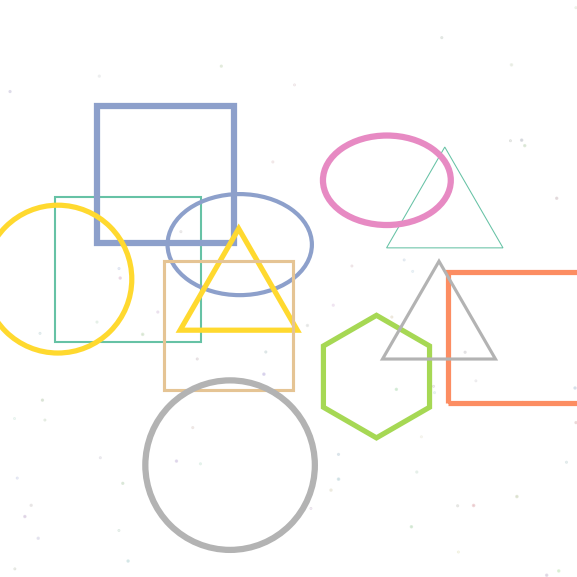[{"shape": "square", "thickness": 1, "radius": 0.63, "center": [0.221, 0.533]}, {"shape": "triangle", "thickness": 0.5, "radius": 0.58, "center": [0.77, 0.628]}, {"shape": "square", "thickness": 2.5, "radius": 0.57, "center": [0.89, 0.415]}, {"shape": "oval", "thickness": 2, "radius": 0.62, "center": [0.415, 0.576]}, {"shape": "square", "thickness": 3, "radius": 0.59, "center": [0.286, 0.696]}, {"shape": "oval", "thickness": 3, "radius": 0.55, "center": [0.67, 0.687]}, {"shape": "hexagon", "thickness": 2.5, "radius": 0.53, "center": [0.652, 0.347]}, {"shape": "triangle", "thickness": 2.5, "radius": 0.59, "center": [0.413, 0.486]}, {"shape": "circle", "thickness": 2.5, "radius": 0.64, "center": [0.1, 0.516]}, {"shape": "square", "thickness": 1.5, "radius": 0.56, "center": [0.396, 0.435]}, {"shape": "triangle", "thickness": 1.5, "radius": 0.56, "center": [0.76, 0.434]}, {"shape": "circle", "thickness": 3, "radius": 0.73, "center": [0.398, 0.194]}]